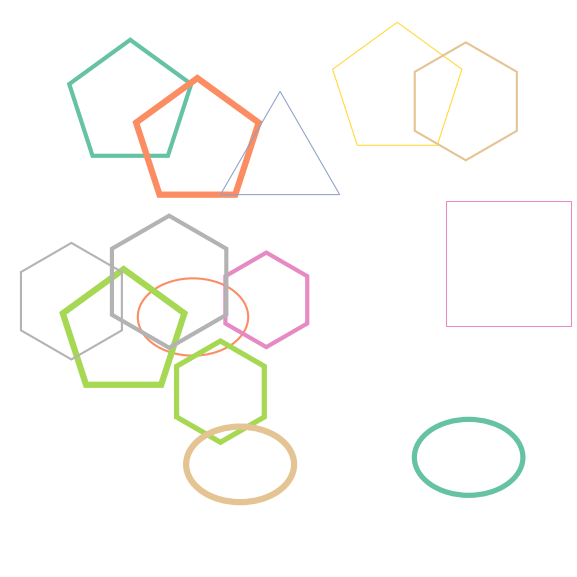[{"shape": "pentagon", "thickness": 2, "radius": 0.56, "center": [0.225, 0.819]}, {"shape": "oval", "thickness": 2.5, "radius": 0.47, "center": [0.811, 0.207]}, {"shape": "pentagon", "thickness": 3, "radius": 0.56, "center": [0.342, 0.752]}, {"shape": "oval", "thickness": 1, "radius": 0.48, "center": [0.334, 0.45]}, {"shape": "triangle", "thickness": 0.5, "radius": 0.6, "center": [0.485, 0.722]}, {"shape": "hexagon", "thickness": 2, "radius": 0.41, "center": [0.461, 0.48]}, {"shape": "square", "thickness": 0.5, "radius": 0.54, "center": [0.88, 0.543]}, {"shape": "hexagon", "thickness": 2.5, "radius": 0.44, "center": [0.382, 0.321]}, {"shape": "pentagon", "thickness": 3, "radius": 0.55, "center": [0.214, 0.422]}, {"shape": "pentagon", "thickness": 0.5, "radius": 0.59, "center": [0.688, 0.843]}, {"shape": "oval", "thickness": 3, "radius": 0.47, "center": [0.416, 0.195]}, {"shape": "hexagon", "thickness": 1, "radius": 0.51, "center": [0.807, 0.824]}, {"shape": "hexagon", "thickness": 1, "radius": 0.5, "center": [0.124, 0.478]}, {"shape": "hexagon", "thickness": 2, "radius": 0.57, "center": [0.293, 0.511]}]